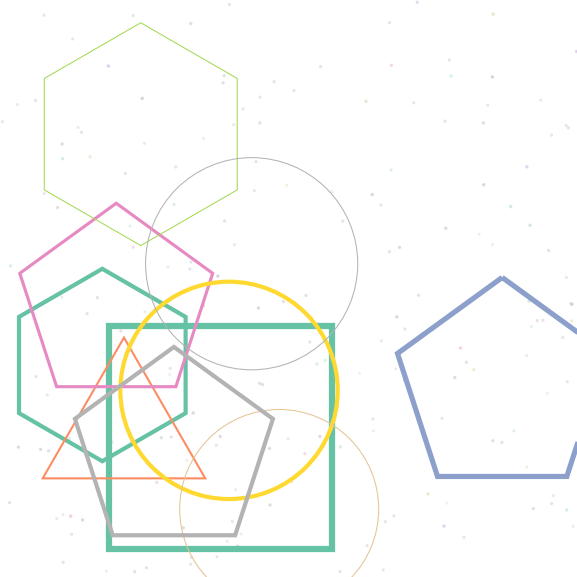[{"shape": "hexagon", "thickness": 2, "radius": 0.83, "center": [0.177, 0.367]}, {"shape": "square", "thickness": 3, "radius": 0.96, "center": [0.382, 0.241]}, {"shape": "triangle", "thickness": 1, "radius": 0.81, "center": [0.215, 0.252]}, {"shape": "pentagon", "thickness": 2.5, "radius": 0.95, "center": [0.87, 0.328]}, {"shape": "pentagon", "thickness": 1.5, "radius": 0.88, "center": [0.201, 0.472]}, {"shape": "hexagon", "thickness": 0.5, "radius": 0.96, "center": [0.244, 0.767]}, {"shape": "circle", "thickness": 2, "radius": 0.94, "center": [0.397, 0.323]}, {"shape": "circle", "thickness": 0.5, "radius": 0.86, "center": [0.483, 0.118]}, {"shape": "pentagon", "thickness": 2, "radius": 0.9, "center": [0.301, 0.218]}, {"shape": "circle", "thickness": 0.5, "radius": 0.92, "center": [0.436, 0.542]}]